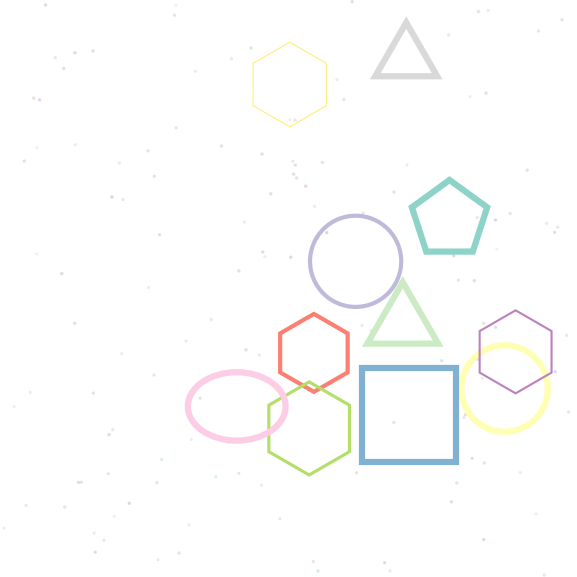[{"shape": "pentagon", "thickness": 3, "radius": 0.34, "center": [0.778, 0.619]}, {"shape": "circle", "thickness": 3, "radius": 0.37, "center": [0.874, 0.326]}, {"shape": "circle", "thickness": 2, "radius": 0.39, "center": [0.616, 0.547]}, {"shape": "hexagon", "thickness": 2, "radius": 0.34, "center": [0.544, 0.388]}, {"shape": "square", "thickness": 3, "radius": 0.41, "center": [0.708, 0.281]}, {"shape": "hexagon", "thickness": 1.5, "radius": 0.4, "center": [0.535, 0.257]}, {"shape": "oval", "thickness": 3, "radius": 0.42, "center": [0.41, 0.295]}, {"shape": "triangle", "thickness": 3, "radius": 0.31, "center": [0.703, 0.898]}, {"shape": "hexagon", "thickness": 1, "radius": 0.36, "center": [0.893, 0.39]}, {"shape": "triangle", "thickness": 3, "radius": 0.35, "center": [0.697, 0.44]}, {"shape": "hexagon", "thickness": 0.5, "radius": 0.37, "center": [0.502, 0.853]}]